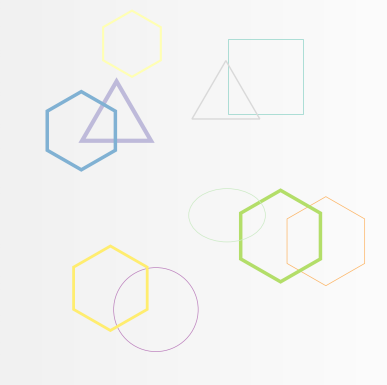[{"shape": "square", "thickness": 0.5, "radius": 0.49, "center": [0.686, 0.801]}, {"shape": "hexagon", "thickness": 1.5, "radius": 0.43, "center": [0.341, 0.886]}, {"shape": "triangle", "thickness": 3, "radius": 0.51, "center": [0.301, 0.686]}, {"shape": "hexagon", "thickness": 2.5, "radius": 0.51, "center": [0.21, 0.66]}, {"shape": "hexagon", "thickness": 0.5, "radius": 0.58, "center": [0.841, 0.374]}, {"shape": "hexagon", "thickness": 2.5, "radius": 0.59, "center": [0.724, 0.387]}, {"shape": "triangle", "thickness": 1, "radius": 0.51, "center": [0.583, 0.741]}, {"shape": "circle", "thickness": 0.5, "radius": 0.55, "center": [0.402, 0.196]}, {"shape": "oval", "thickness": 0.5, "radius": 0.49, "center": [0.586, 0.441]}, {"shape": "hexagon", "thickness": 2, "radius": 0.55, "center": [0.285, 0.251]}]